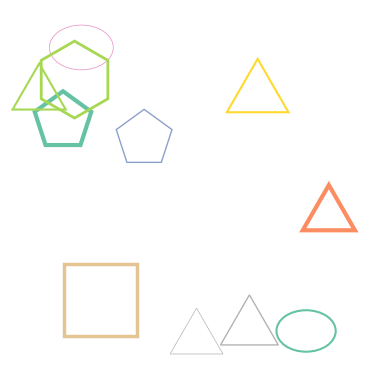[{"shape": "pentagon", "thickness": 3, "radius": 0.39, "center": [0.164, 0.686]}, {"shape": "oval", "thickness": 1.5, "radius": 0.38, "center": [0.795, 0.14]}, {"shape": "triangle", "thickness": 3, "radius": 0.39, "center": [0.854, 0.441]}, {"shape": "pentagon", "thickness": 1, "radius": 0.38, "center": [0.374, 0.64]}, {"shape": "oval", "thickness": 0.5, "radius": 0.42, "center": [0.211, 0.877]}, {"shape": "triangle", "thickness": 1.5, "radius": 0.4, "center": [0.102, 0.755]}, {"shape": "hexagon", "thickness": 2, "radius": 0.5, "center": [0.194, 0.793]}, {"shape": "triangle", "thickness": 1.5, "radius": 0.46, "center": [0.669, 0.755]}, {"shape": "square", "thickness": 2.5, "radius": 0.47, "center": [0.261, 0.222]}, {"shape": "triangle", "thickness": 0.5, "radius": 0.4, "center": [0.511, 0.12]}, {"shape": "triangle", "thickness": 1, "radius": 0.43, "center": [0.648, 0.147]}]